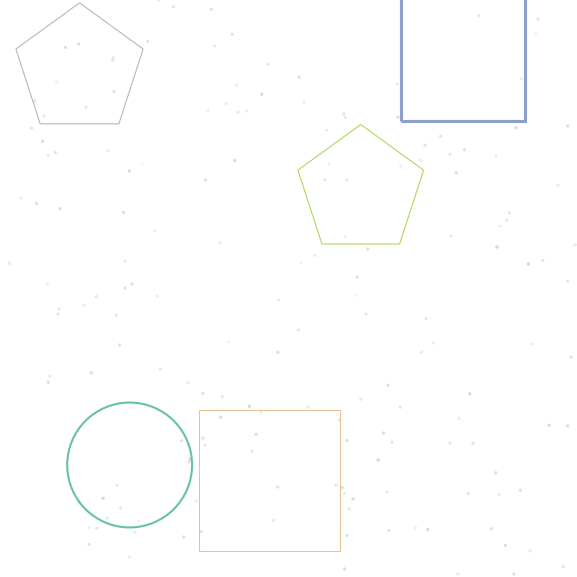[{"shape": "circle", "thickness": 1, "radius": 0.54, "center": [0.224, 0.194]}, {"shape": "square", "thickness": 1.5, "radius": 0.53, "center": [0.802, 0.896]}, {"shape": "pentagon", "thickness": 0.5, "radius": 0.57, "center": [0.625, 0.669]}, {"shape": "square", "thickness": 0.5, "radius": 0.61, "center": [0.467, 0.167]}, {"shape": "pentagon", "thickness": 0.5, "radius": 0.58, "center": [0.138, 0.878]}]